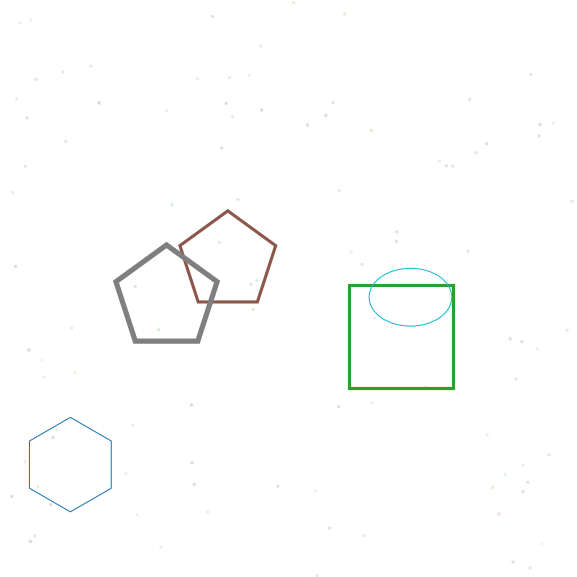[{"shape": "hexagon", "thickness": 0.5, "radius": 0.41, "center": [0.122, 0.195]}, {"shape": "square", "thickness": 1.5, "radius": 0.45, "center": [0.695, 0.416]}, {"shape": "pentagon", "thickness": 1.5, "radius": 0.44, "center": [0.394, 0.547]}, {"shape": "pentagon", "thickness": 2.5, "radius": 0.46, "center": [0.288, 0.483]}, {"shape": "oval", "thickness": 0.5, "radius": 0.36, "center": [0.711, 0.484]}]